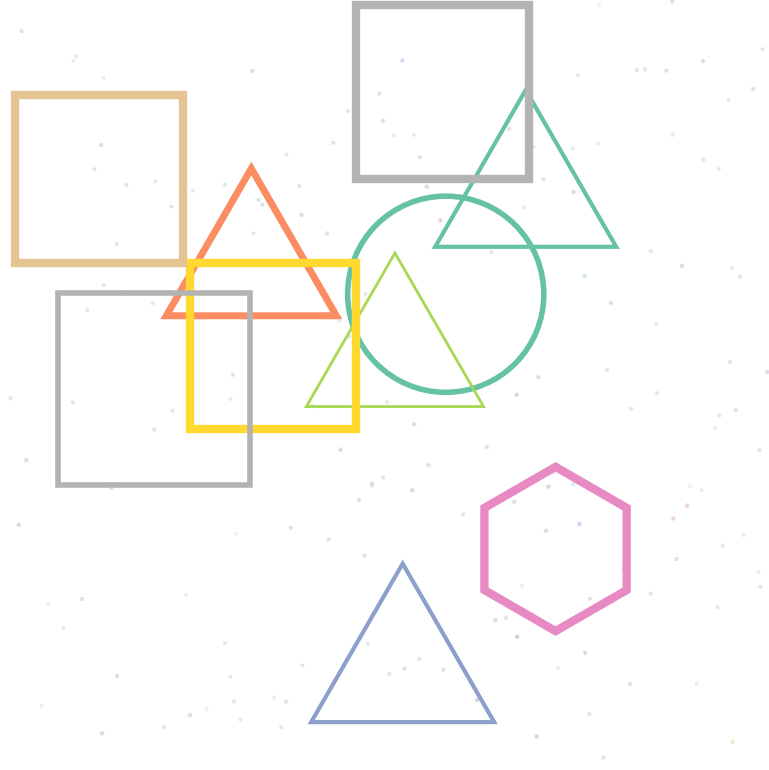[{"shape": "circle", "thickness": 2, "radius": 0.64, "center": [0.579, 0.618]}, {"shape": "triangle", "thickness": 1.5, "radius": 0.68, "center": [0.683, 0.747]}, {"shape": "triangle", "thickness": 2.5, "radius": 0.64, "center": [0.326, 0.654]}, {"shape": "triangle", "thickness": 1.5, "radius": 0.69, "center": [0.523, 0.131]}, {"shape": "hexagon", "thickness": 3, "radius": 0.53, "center": [0.722, 0.287]}, {"shape": "triangle", "thickness": 1, "radius": 0.66, "center": [0.513, 0.538]}, {"shape": "square", "thickness": 3, "radius": 0.54, "center": [0.354, 0.551]}, {"shape": "square", "thickness": 3, "radius": 0.55, "center": [0.129, 0.768]}, {"shape": "square", "thickness": 2, "radius": 0.62, "center": [0.199, 0.494]}, {"shape": "square", "thickness": 3, "radius": 0.56, "center": [0.574, 0.88]}]